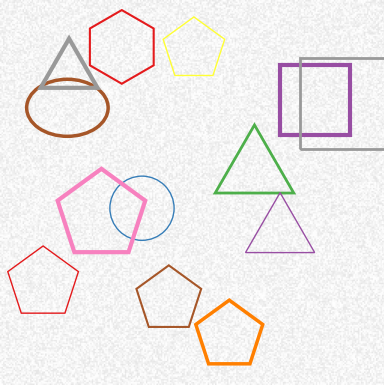[{"shape": "pentagon", "thickness": 1, "radius": 0.48, "center": [0.112, 0.265]}, {"shape": "hexagon", "thickness": 1.5, "radius": 0.48, "center": [0.316, 0.878]}, {"shape": "circle", "thickness": 1, "radius": 0.42, "center": [0.369, 0.459]}, {"shape": "triangle", "thickness": 2, "radius": 0.59, "center": [0.661, 0.558]}, {"shape": "square", "thickness": 3, "radius": 0.45, "center": [0.818, 0.74]}, {"shape": "triangle", "thickness": 1, "radius": 0.52, "center": [0.728, 0.396]}, {"shape": "pentagon", "thickness": 2.5, "radius": 0.46, "center": [0.595, 0.129]}, {"shape": "pentagon", "thickness": 1, "radius": 0.42, "center": [0.504, 0.872]}, {"shape": "pentagon", "thickness": 1.5, "radius": 0.44, "center": [0.438, 0.222]}, {"shape": "oval", "thickness": 2.5, "radius": 0.53, "center": [0.175, 0.72]}, {"shape": "pentagon", "thickness": 3, "radius": 0.6, "center": [0.263, 0.442]}, {"shape": "square", "thickness": 2, "radius": 0.59, "center": [0.898, 0.732]}, {"shape": "triangle", "thickness": 3, "radius": 0.43, "center": [0.179, 0.814]}]